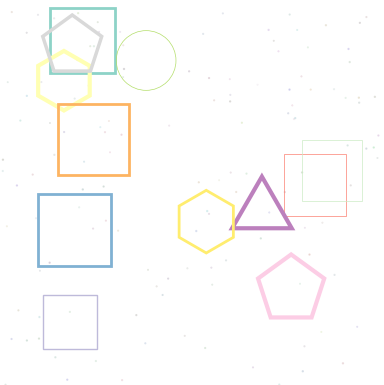[{"shape": "square", "thickness": 2, "radius": 0.42, "center": [0.216, 0.896]}, {"shape": "hexagon", "thickness": 3, "radius": 0.39, "center": [0.166, 0.79]}, {"shape": "square", "thickness": 1, "radius": 0.35, "center": [0.182, 0.163]}, {"shape": "square", "thickness": 0.5, "radius": 0.4, "center": [0.818, 0.52]}, {"shape": "square", "thickness": 2, "radius": 0.47, "center": [0.194, 0.402]}, {"shape": "square", "thickness": 2, "radius": 0.46, "center": [0.242, 0.638]}, {"shape": "circle", "thickness": 0.5, "radius": 0.39, "center": [0.38, 0.843]}, {"shape": "pentagon", "thickness": 3, "radius": 0.45, "center": [0.756, 0.249]}, {"shape": "pentagon", "thickness": 2.5, "radius": 0.4, "center": [0.188, 0.88]}, {"shape": "triangle", "thickness": 3, "radius": 0.45, "center": [0.68, 0.452]}, {"shape": "square", "thickness": 0.5, "radius": 0.39, "center": [0.863, 0.557]}, {"shape": "hexagon", "thickness": 2, "radius": 0.41, "center": [0.536, 0.424]}]